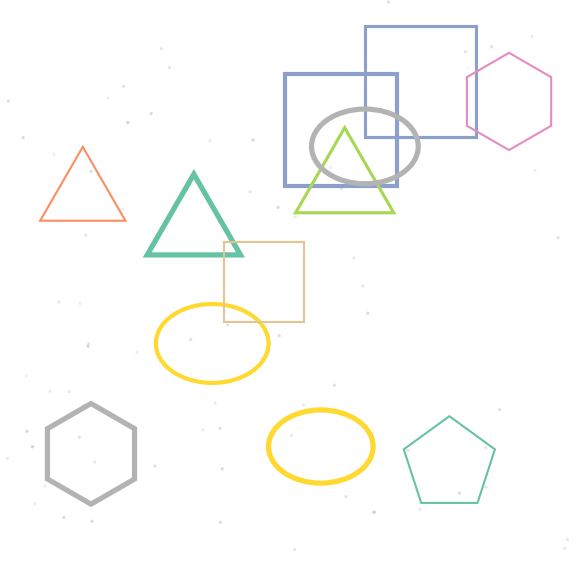[{"shape": "triangle", "thickness": 2.5, "radius": 0.47, "center": [0.336, 0.604]}, {"shape": "pentagon", "thickness": 1, "radius": 0.41, "center": [0.778, 0.195]}, {"shape": "triangle", "thickness": 1, "radius": 0.43, "center": [0.143, 0.66]}, {"shape": "square", "thickness": 2, "radius": 0.49, "center": [0.59, 0.775]}, {"shape": "square", "thickness": 1.5, "radius": 0.48, "center": [0.728, 0.858]}, {"shape": "hexagon", "thickness": 1, "radius": 0.42, "center": [0.881, 0.823]}, {"shape": "triangle", "thickness": 1.5, "radius": 0.49, "center": [0.597, 0.68]}, {"shape": "oval", "thickness": 2.5, "radius": 0.45, "center": [0.556, 0.226]}, {"shape": "oval", "thickness": 2, "radius": 0.49, "center": [0.367, 0.404]}, {"shape": "square", "thickness": 1, "radius": 0.35, "center": [0.457, 0.511]}, {"shape": "oval", "thickness": 2.5, "radius": 0.46, "center": [0.632, 0.746]}, {"shape": "hexagon", "thickness": 2.5, "radius": 0.44, "center": [0.158, 0.213]}]